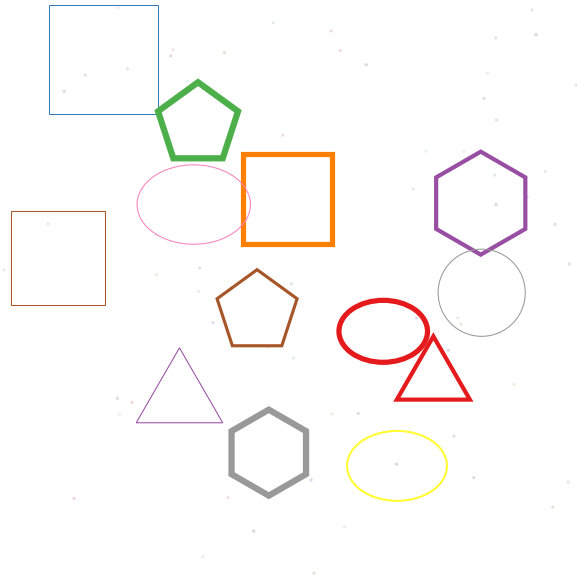[{"shape": "triangle", "thickness": 2, "radius": 0.37, "center": [0.75, 0.344]}, {"shape": "oval", "thickness": 2.5, "radius": 0.38, "center": [0.664, 0.425]}, {"shape": "square", "thickness": 0.5, "radius": 0.47, "center": [0.179, 0.897]}, {"shape": "pentagon", "thickness": 3, "radius": 0.36, "center": [0.343, 0.784]}, {"shape": "triangle", "thickness": 0.5, "radius": 0.43, "center": [0.311, 0.31]}, {"shape": "hexagon", "thickness": 2, "radius": 0.45, "center": [0.832, 0.647]}, {"shape": "square", "thickness": 2.5, "radius": 0.39, "center": [0.498, 0.654]}, {"shape": "oval", "thickness": 1, "radius": 0.43, "center": [0.687, 0.192]}, {"shape": "square", "thickness": 0.5, "radius": 0.41, "center": [0.1, 0.552]}, {"shape": "pentagon", "thickness": 1.5, "radius": 0.36, "center": [0.445, 0.459]}, {"shape": "oval", "thickness": 0.5, "radius": 0.49, "center": [0.336, 0.645]}, {"shape": "hexagon", "thickness": 3, "radius": 0.37, "center": [0.465, 0.215]}, {"shape": "circle", "thickness": 0.5, "radius": 0.38, "center": [0.834, 0.492]}]